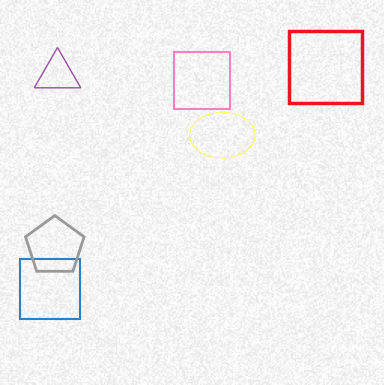[{"shape": "square", "thickness": 2.5, "radius": 0.47, "center": [0.846, 0.826]}, {"shape": "square", "thickness": 1.5, "radius": 0.39, "center": [0.129, 0.248]}, {"shape": "triangle", "thickness": 1, "radius": 0.35, "center": [0.149, 0.807]}, {"shape": "oval", "thickness": 0.5, "radius": 0.42, "center": [0.578, 0.649]}, {"shape": "square", "thickness": 1.5, "radius": 0.37, "center": [0.525, 0.791]}, {"shape": "pentagon", "thickness": 2, "radius": 0.4, "center": [0.142, 0.36]}]